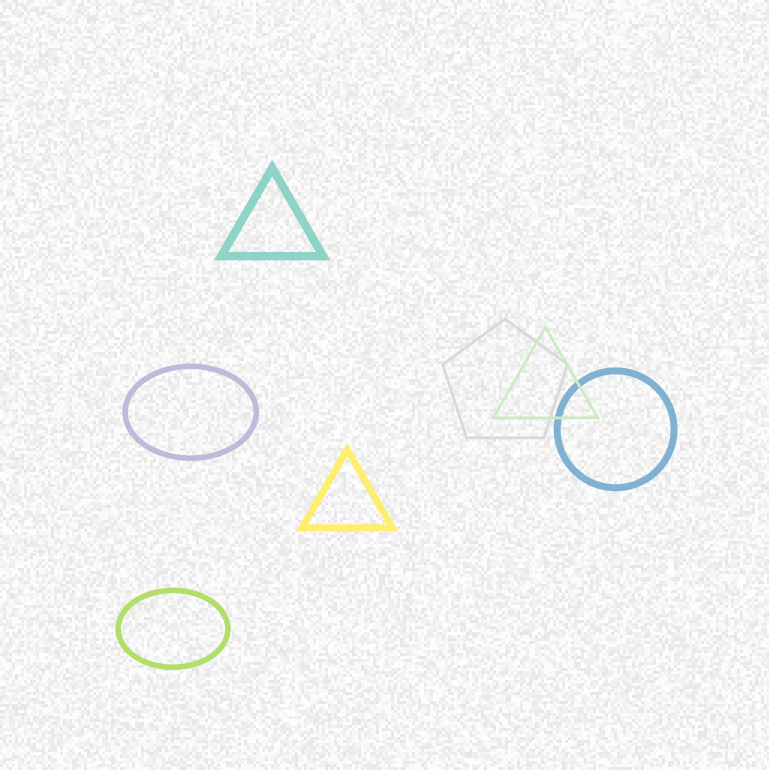[{"shape": "triangle", "thickness": 3, "radius": 0.38, "center": [0.353, 0.706]}, {"shape": "oval", "thickness": 2, "radius": 0.43, "center": [0.248, 0.465]}, {"shape": "circle", "thickness": 2.5, "radius": 0.38, "center": [0.8, 0.442]}, {"shape": "oval", "thickness": 2, "radius": 0.36, "center": [0.225, 0.183]}, {"shape": "pentagon", "thickness": 1, "radius": 0.43, "center": [0.656, 0.5]}, {"shape": "triangle", "thickness": 1, "radius": 0.39, "center": [0.708, 0.497]}, {"shape": "triangle", "thickness": 2.5, "radius": 0.34, "center": [0.451, 0.348]}]